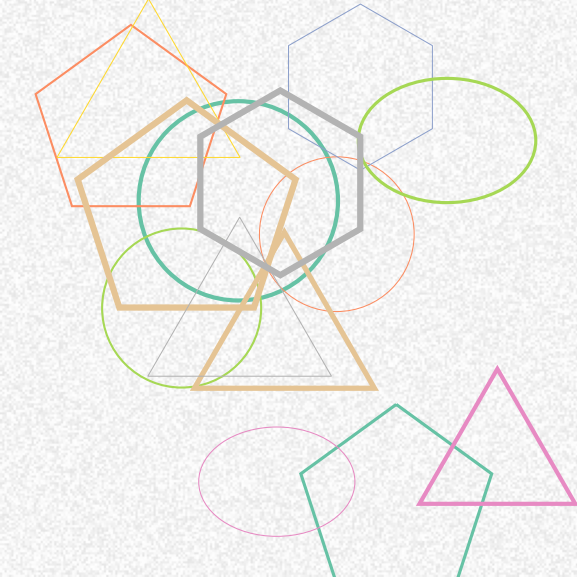[{"shape": "circle", "thickness": 2, "radius": 0.86, "center": [0.413, 0.651]}, {"shape": "pentagon", "thickness": 1.5, "radius": 0.87, "center": [0.686, 0.125]}, {"shape": "pentagon", "thickness": 1, "radius": 0.87, "center": [0.227, 0.783]}, {"shape": "circle", "thickness": 0.5, "radius": 0.67, "center": [0.583, 0.594]}, {"shape": "hexagon", "thickness": 0.5, "radius": 0.72, "center": [0.624, 0.848]}, {"shape": "oval", "thickness": 0.5, "radius": 0.68, "center": [0.479, 0.165]}, {"shape": "triangle", "thickness": 2, "radius": 0.78, "center": [0.861, 0.205]}, {"shape": "oval", "thickness": 1.5, "radius": 0.77, "center": [0.774, 0.756]}, {"shape": "circle", "thickness": 1, "radius": 0.69, "center": [0.315, 0.466]}, {"shape": "triangle", "thickness": 0.5, "radius": 0.92, "center": [0.257, 0.818]}, {"shape": "triangle", "thickness": 2.5, "radius": 0.9, "center": [0.492, 0.417]}, {"shape": "pentagon", "thickness": 3, "radius": 0.99, "center": [0.323, 0.627]}, {"shape": "hexagon", "thickness": 3, "radius": 0.8, "center": [0.485, 0.683]}, {"shape": "triangle", "thickness": 0.5, "radius": 0.92, "center": [0.415, 0.439]}]